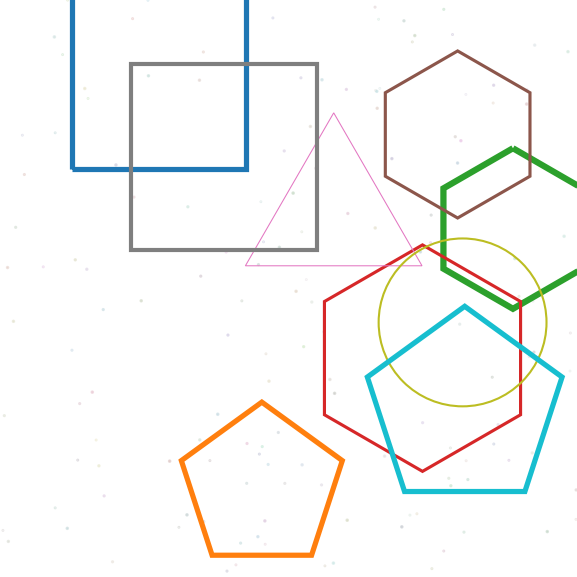[{"shape": "square", "thickness": 2.5, "radius": 0.75, "center": [0.275, 0.857]}, {"shape": "pentagon", "thickness": 2.5, "radius": 0.73, "center": [0.453, 0.156]}, {"shape": "hexagon", "thickness": 3, "radius": 0.7, "center": [0.888, 0.603]}, {"shape": "hexagon", "thickness": 1.5, "radius": 0.98, "center": [0.732, 0.379]}, {"shape": "hexagon", "thickness": 1.5, "radius": 0.72, "center": [0.792, 0.766]}, {"shape": "triangle", "thickness": 0.5, "radius": 0.88, "center": [0.578, 0.627]}, {"shape": "square", "thickness": 2, "radius": 0.81, "center": [0.388, 0.727]}, {"shape": "circle", "thickness": 1, "radius": 0.73, "center": [0.801, 0.441]}, {"shape": "pentagon", "thickness": 2.5, "radius": 0.89, "center": [0.805, 0.291]}]